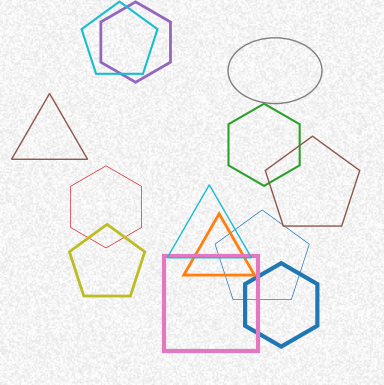[{"shape": "hexagon", "thickness": 3, "radius": 0.54, "center": [0.73, 0.208]}, {"shape": "pentagon", "thickness": 0.5, "radius": 0.64, "center": [0.681, 0.326]}, {"shape": "triangle", "thickness": 2, "radius": 0.53, "center": [0.569, 0.339]}, {"shape": "hexagon", "thickness": 1.5, "radius": 0.53, "center": [0.686, 0.624]}, {"shape": "hexagon", "thickness": 0.5, "radius": 0.53, "center": [0.275, 0.463]}, {"shape": "hexagon", "thickness": 2, "radius": 0.52, "center": [0.352, 0.891]}, {"shape": "triangle", "thickness": 1, "radius": 0.57, "center": [0.129, 0.643]}, {"shape": "pentagon", "thickness": 1, "radius": 0.64, "center": [0.812, 0.517]}, {"shape": "square", "thickness": 3, "radius": 0.62, "center": [0.548, 0.211]}, {"shape": "oval", "thickness": 1, "radius": 0.61, "center": [0.714, 0.816]}, {"shape": "pentagon", "thickness": 2, "radius": 0.51, "center": [0.278, 0.314]}, {"shape": "triangle", "thickness": 1, "radius": 0.63, "center": [0.544, 0.394]}, {"shape": "pentagon", "thickness": 1.5, "radius": 0.52, "center": [0.31, 0.892]}]